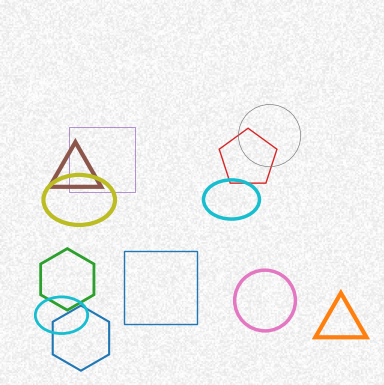[{"shape": "square", "thickness": 1, "radius": 0.47, "center": [0.417, 0.254]}, {"shape": "hexagon", "thickness": 1.5, "radius": 0.42, "center": [0.21, 0.122]}, {"shape": "triangle", "thickness": 3, "radius": 0.38, "center": [0.885, 0.162]}, {"shape": "hexagon", "thickness": 2, "radius": 0.4, "center": [0.175, 0.274]}, {"shape": "pentagon", "thickness": 1, "radius": 0.39, "center": [0.644, 0.588]}, {"shape": "square", "thickness": 0.5, "radius": 0.43, "center": [0.264, 0.586]}, {"shape": "triangle", "thickness": 3, "radius": 0.39, "center": [0.196, 0.553]}, {"shape": "circle", "thickness": 2.5, "radius": 0.39, "center": [0.688, 0.219]}, {"shape": "circle", "thickness": 0.5, "radius": 0.4, "center": [0.7, 0.648]}, {"shape": "oval", "thickness": 3, "radius": 0.46, "center": [0.206, 0.481]}, {"shape": "oval", "thickness": 2.5, "radius": 0.36, "center": [0.601, 0.482]}, {"shape": "oval", "thickness": 2, "radius": 0.34, "center": [0.16, 0.181]}]